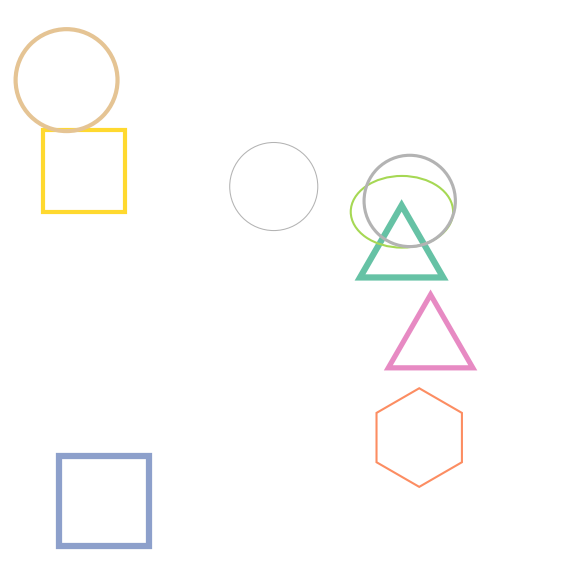[{"shape": "triangle", "thickness": 3, "radius": 0.42, "center": [0.695, 0.56]}, {"shape": "hexagon", "thickness": 1, "radius": 0.43, "center": [0.726, 0.241]}, {"shape": "square", "thickness": 3, "radius": 0.39, "center": [0.18, 0.131]}, {"shape": "triangle", "thickness": 2.5, "radius": 0.42, "center": [0.746, 0.404]}, {"shape": "oval", "thickness": 1, "radius": 0.44, "center": [0.696, 0.632]}, {"shape": "square", "thickness": 2, "radius": 0.35, "center": [0.146, 0.703]}, {"shape": "circle", "thickness": 2, "radius": 0.44, "center": [0.115, 0.86]}, {"shape": "circle", "thickness": 0.5, "radius": 0.38, "center": [0.474, 0.676]}, {"shape": "circle", "thickness": 1.5, "radius": 0.4, "center": [0.709, 0.651]}]